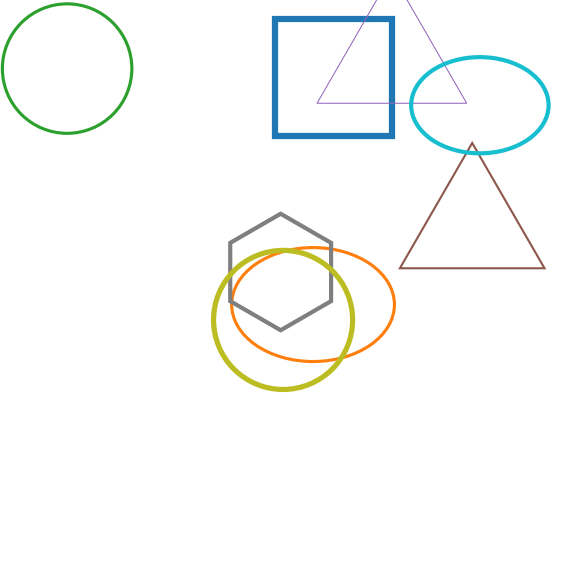[{"shape": "square", "thickness": 3, "radius": 0.51, "center": [0.577, 0.865]}, {"shape": "oval", "thickness": 1.5, "radius": 0.7, "center": [0.542, 0.472]}, {"shape": "circle", "thickness": 1.5, "radius": 0.56, "center": [0.116, 0.88]}, {"shape": "triangle", "thickness": 0.5, "radius": 0.75, "center": [0.679, 0.895]}, {"shape": "triangle", "thickness": 1, "radius": 0.72, "center": [0.818, 0.607]}, {"shape": "hexagon", "thickness": 2, "radius": 0.5, "center": [0.486, 0.528]}, {"shape": "circle", "thickness": 2.5, "radius": 0.6, "center": [0.49, 0.445]}, {"shape": "oval", "thickness": 2, "radius": 0.6, "center": [0.831, 0.817]}]